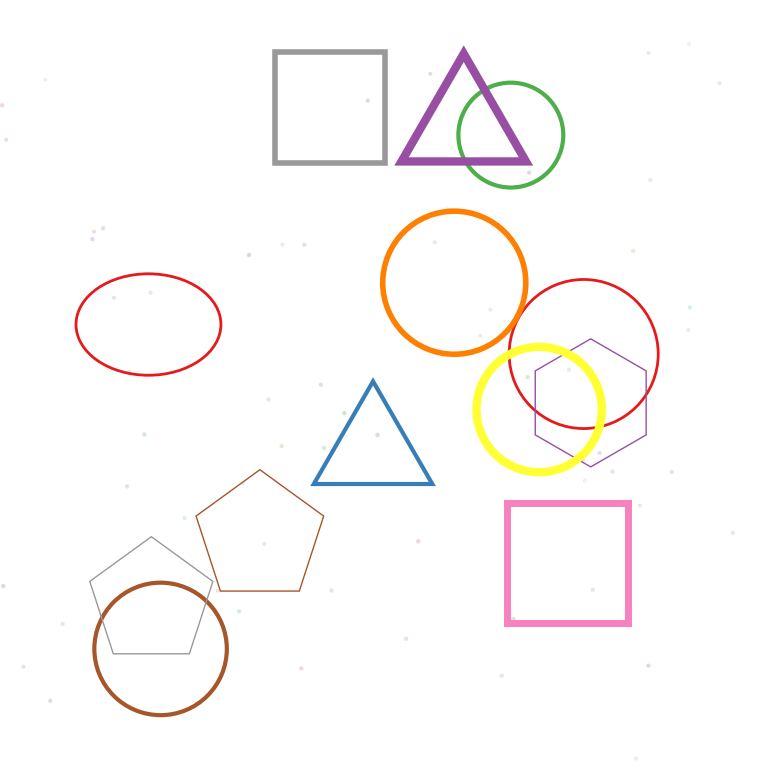[{"shape": "circle", "thickness": 1, "radius": 0.48, "center": [0.758, 0.54]}, {"shape": "oval", "thickness": 1, "radius": 0.47, "center": [0.193, 0.579]}, {"shape": "triangle", "thickness": 1.5, "radius": 0.44, "center": [0.484, 0.416]}, {"shape": "circle", "thickness": 1.5, "radius": 0.34, "center": [0.663, 0.825]}, {"shape": "triangle", "thickness": 3, "radius": 0.47, "center": [0.602, 0.837]}, {"shape": "hexagon", "thickness": 0.5, "radius": 0.42, "center": [0.767, 0.477]}, {"shape": "circle", "thickness": 2, "radius": 0.46, "center": [0.59, 0.633]}, {"shape": "circle", "thickness": 3, "radius": 0.41, "center": [0.7, 0.468]}, {"shape": "pentagon", "thickness": 0.5, "radius": 0.44, "center": [0.337, 0.303]}, {"shape": "circle", "thickness": 1.5, "radius": 0.43, "center": [0.209, 0.157]}, {"shape": "square", "thickness": 2.5, "radius": 0.39, "center": [0.737, 0.269]}, {"shape": "square", "thickness": 2, "radius": 0.36, "center": [0.429, 0.861]}, {"shape": "pentagon", "thickness": 0.5, "radius": 0.42, "center": [0.197, 0.219]}]